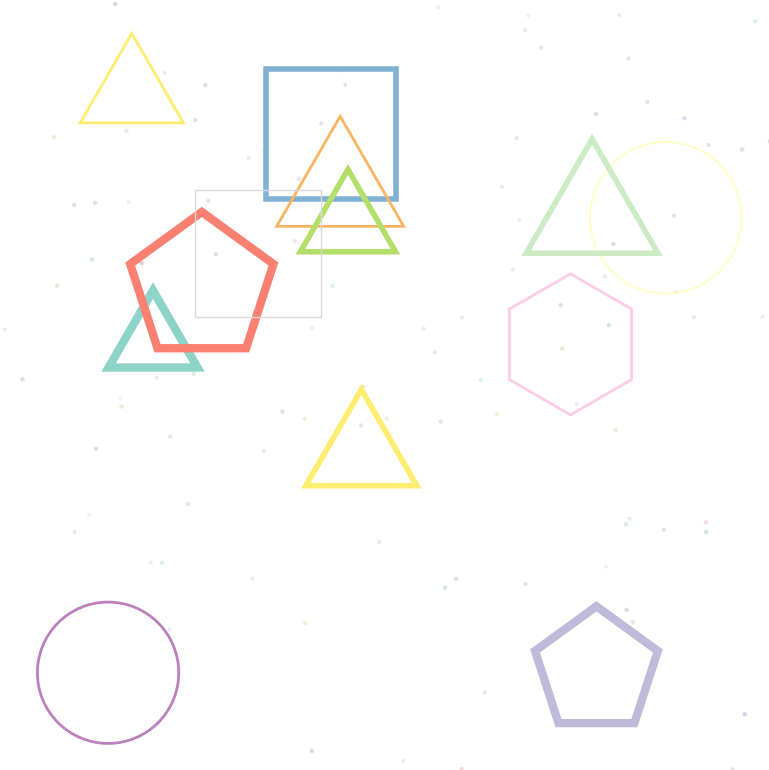[{"shape": "triangle", "thickness": 3, "radius": 0.33, "center": [0.199, 0.556]}, {"shape": "circle", "thickness": 0.5, "radius": 0.49, "center": [0.865, 0.717]}, {"shape": "pentagon", "thickness": 3, "radius": 0.42, "center": [0.775, 0.129]}, {"shape": "pentagon", "thickness": 3, "radius": 0.49, "center": [0.262, 0.627]}, {"shape": "square", "thickness": 2, "radius": 0.42, "center": [0.43, 0.826]}, {"shape": "triangle", "thickness": 1, "radius": 0.48, "center": [0.442, 0.754]}, {"shape": "triangle", "thickness": 2, "radius": 0.36, "center": [0.452, 0.709]}, {"shape": "hexagon", "thickness": 1, "radius": 0.46, "center": [0.741, 0.553]}, {"shape": "square", "thickness": 0.5, "radius": 0.41, "center": [0.335, 0.671]}, {"shape": "circle", "thickness": 1, "radius": 0.46, "center": [0.14, 0.126]}, {"shape": "triangle", "thickness": 2, "radius": 0.49, "center": [0.769, 0.721]}, {"shape": "triangle", "thickness": 2, "radius": 0.42, "center": [0.469, 0.411]}, {"shape": "triangle", "thickness": 1, "radius": 0.39, "center": [0.171, 0.879]}]